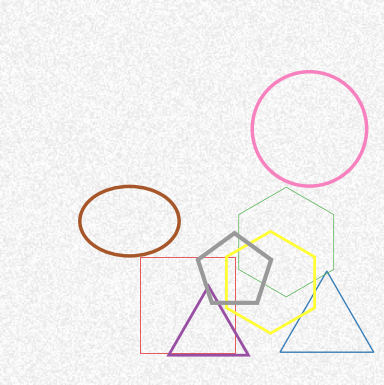[{"shape": "square", "thickness": 0.5, "radius": 0.62, "center": [0.487, 0.208]}, {"shape": "triangle", "thickness": 1, "radius": 0.7, "center": [0.849, 0.155]}, {"shape": "hexagon", "thickness": 0.5, "radius": 0.71, "center": [0.744, 0.371]}, {"shape": "triangle", "thickness": 2, "radius": 0.6, "center": [0.542, 0.137]}, {"shape": "hexagon", "thickness": 2, "radius": 0.66, "center": [0.703, 0.267]}, {"shape": "oval", "thickness": 2.5, "radius": 0.64, "center": [0.336, 0.426]}, {"shape": "circle", "thickness": 2.5, "radius": 0.74, "center": [0.804, 0.665]}, {"shape": "pentagon", "thickness": 3, "radius": 0.5, "center": [0.609, 0.294]}]